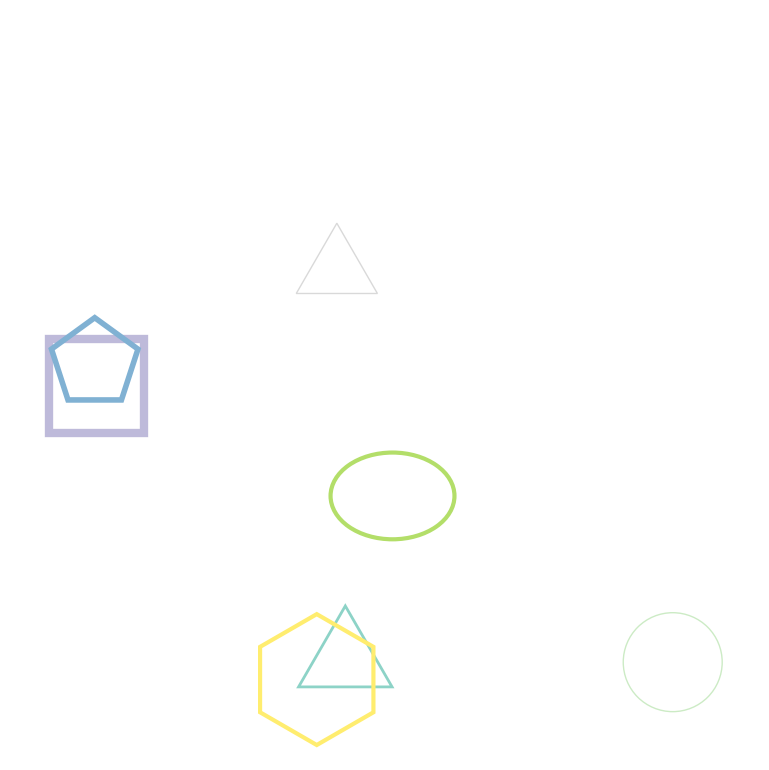[{"shape": "triangle", "thickness": 1, "radius": 0.35, "center": [0.448, 0.143]}, {"shape": "square", "thickness": 3, "radius": 0.31, "center": [0.125, 0.499]}, {"shape": "pentagon", "thickness": 2, "radius": 0.3, "center": [0.123, 0.528]}, {"shape": "oval", "thickness": 1.5, "radius": 0.4, "center": [0.51, 0.356]}, {"shape": "triangle", "thickness": 0.5, "radius": 0.3, "center": [0.437, 0.649]}, {"shape": "circle", "thickness": 0.5, "radius": 0.32, "center": [0.874, 0.14]}, {"shape": "hexagon", "thickness": 1.5, "radius": 0.42, "center": [0.411, 0.117]}]